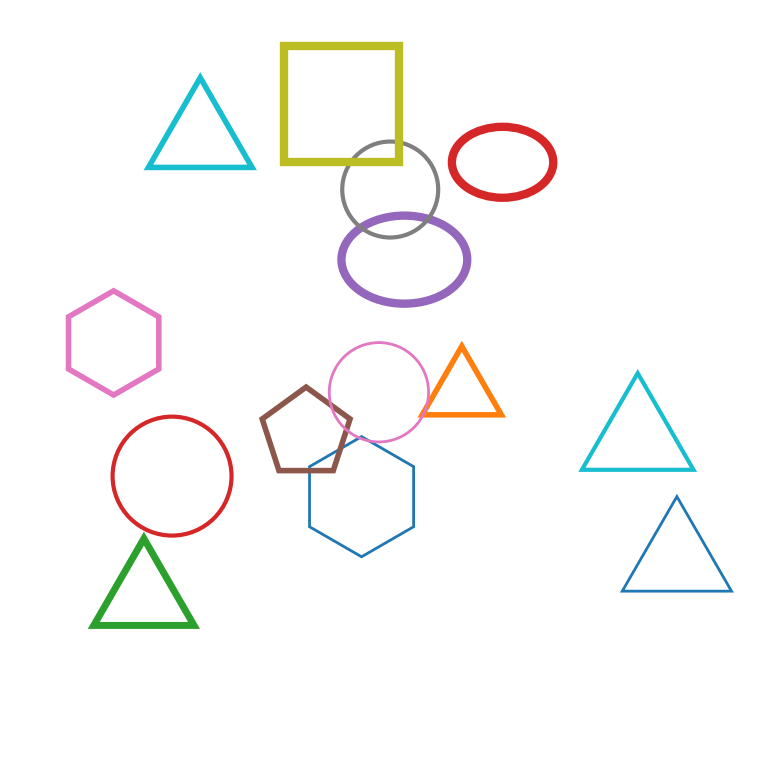[{"shape": "hexagon", "thickness": 1, "radius": 0.39, "center": [0.47, 0.355]}, {"shape": "triangle", "thickness": 1, "radius": 0.41, "center": [0.879, 0.273]}, {"shape": "triangle", "thickness": 2, "radius": 0.3, "center": [0.6, 0.491]}, {"shape": "triangle", "thickness": 2.5, "radius": 0.38, "center": [0.187, 0.225]}, {"shape": "circle", "thickness": 1.5, "radius": 0.39, "center": [0.223, 0.382]}, {"shape": "oval", "thickness": 3, "radius": 0.33, "center": [0.653, 0.789]}, {"shape": "oval", "thickness": 3, "radius": 0.41, "center": [0.525, 0.663]}, {"shape": "pentagon", "thickness": 2, "radius": 0.3, "center": [0.398, 0.437]}, {"shape": "circle", "thickness": 1, "radius": 0.32, "center": [0.492, 0.491]}, {"shape": "hexagon", "thickness": 2, "radius": 0.34, "center": [0.148, 0.555]}, {"shape": "circle", "thickness": 1.5, "radius": 0.31, "center": [0.507, 0.754]}, {"shape": "square", "thickness": 3, "radius": 0.37, "center": [0.444, 0.865]}, {"shape": "triangle", "thickness": 1.5, "radius": 0.42, "center": [0.828, 0.432]}, {"shape": "triangle", "thickness": 2, "radius": 0.39, "center": [0.26, 0.821]}]